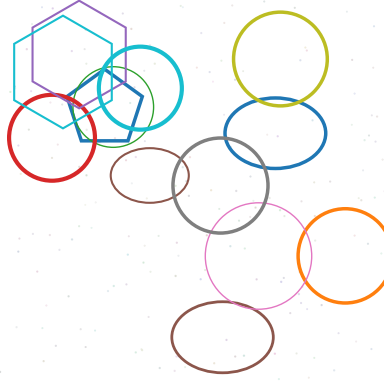[{"shape": "oval", "thickness": 2.5, "radius": 0.65, "center": [0.715, 0.654]}, {"shape": "pentagon", "thickness": 2.5, "radius": 0.51, "center": [0.272, 0.717]}, {"shape": "circle", "thickness": 2.5, "radius": 0.61, "center": [0.897, 0.335]}, {"shape": "circle", "thickness": 1, "radius": 0.52, "center": [0.294, 0.722]}, {"shape": "circle", "thickness": 3, "radius": 0.56, "center": [0.135, 0.642]}, {"shape": "hexagon", "thickness": 1.5, "radius": 0.7, "center": [0.206, 0.858]}, {"shape": "oval", "thickness": 2, "radius": 0.66, "center": [0.578, 0.124]}, {"shape": "oval", "thickness": 1.5, "radius": 0.51, "center": [0.389, 0.544]}, {"shape": "circle", "thickness": 1, "radius": 0.69, "center": [0.671, 0.335]}, {"shape": "circle", "thickness": 2.5, "radius": 0.62, "center": [0.573, 0.518]}, {"shape": "circle", "thickness": 2.5, "radius": 0.61, "center": [0.728, 0.847]}, {"shape": "hexagon", "thickness": 1.5, "radius": 0.73, "center": [0.164, 0.813]}, {"shape": "circle", "thickness": 3, "radius": 0.54, "center": [0.365, 0.771]}]